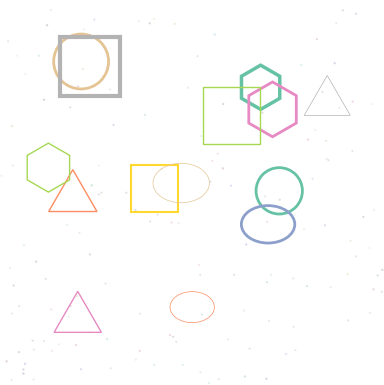[{"shape": "hexagon", "thickness": 2.5, "radius": 0.29, "center": [0.677, 0.773]}, {"shape": "circle", "thickness": 2, "radius": 0.3, "center": [0.725, 0.504]}, {"shape": "triangle", "thickness": 1, "radius": 0.36, "center": [0.189, 0.487]}, {"shape": "oval", "thickness": 0.5, "radius": 0.29, "center": [0.499, 0.202]}, {"shape": "oval", "thickness": 2, "radius": 0.35, "center": [0.696, 0.417]}, {"shape": "hexagon", "thickness": 2, "radius": 0.36, "center": [0.708, 0.716]}, {"shape": "triangle", "thickness": 1, "radius": 0.35, "center": [0.202, 0.172]}, {"shape": "hexagon", "thickness": 1, "radius": 0.32, "center": [0.126, 0.565]}, {"shape": "square", "thickness": 1, "radius": 0.37, "center": [0.602, 0.699]}, {"shape": "square", "thickness": 1.5, "radius": 0.31, "center": [0.4, 0.512]}, {"shape": "oval", "thickness": 0.5, "radius": 0.37, "center": [0.471, 0.525]}, {"shape": "circle", "thickness": 2, "radius": 0.36, "center": [0.211, 0.84]}, {"shape": "square", "thickness": 3, "radius": 0.39, "center": [0.233, 0.827]}, {"shape": "triangle", "thickness": 0.5, "radius": 0.35, "center": [0.85, 0.735]}]